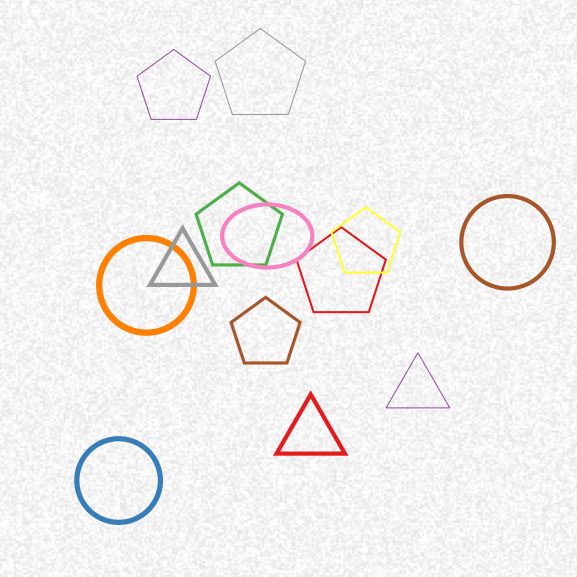[{"shape": "pentagon", "thickness": 1, "radius": 0.41, "center": [0.591, 0.524]}, {"shape": "triangle", "thickness": 2, "radius": 0.34, "center": [0.538, 0.248]}, {"shape": "circle", "thickness": 2.5, "radius": 0.36, "center": [0.205, 0.167]}, {"shape": "pentagon", "thickness": 1.5, "radius": 0.39, "center": [0.414, 0.604]}, {"shape": "pentagon", "thickness": 0.5, "radius": 0.33, "center": [0.301, 0.847]}, {"shape": "triangle", "thickness": 0.5, "radius": 0.32, "center": [0.724, 0.325]}, {"shape": "circle", "thickness": 3, "radius": 0.41, "center": [0.254, 0.505]}, {"shape": "pentagon", "thickness": 1, "radius": 0.31, "center": [0.634, 0.578]}, {"shape": "pentagon", "thickness": 1.5, "radius": 0.31, "center": [0.46, 0.421]}, {"shape": "circle", "thickness": 2, "radius": 0.4, "center": [0.879, 0.58]}, {"shape": "oval", "thickness": 2, "radius": 0.39, "center": [0.463, 0.591]}, {"shape": "triangle", "thickness": 2, "radius": 0.33, "center": [0.316, 0.538]}, {"shape": "pentagon", "thickness": 0.5, "radius": 0.41, "center": [0.451, 0.868]}]